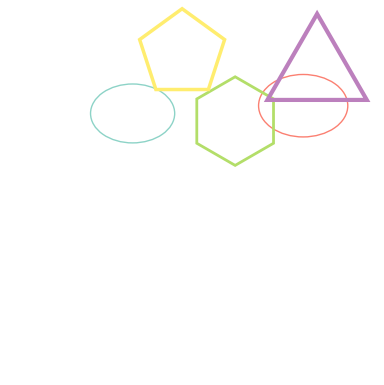[{"shape": "oval", "thickness": 1, "radius": 0.55, "center": [0.344, 0.705]}, {"shape": "oval", "thickness": 1, "radius": 0.58, "center": [0.787, 0.725]}, {"shape": "hexagon", "thickness": 2, "radius": 0.58, "center": [0.611, 0.685]}, {"shape": "triangle", "thickness": 3, "radius": 0.75, "center": [0.824, 0.815]}, {"shape": "pentagon", "thickness": 2.5, "radius": 0.58, "center": [0.473, 0.861]}]